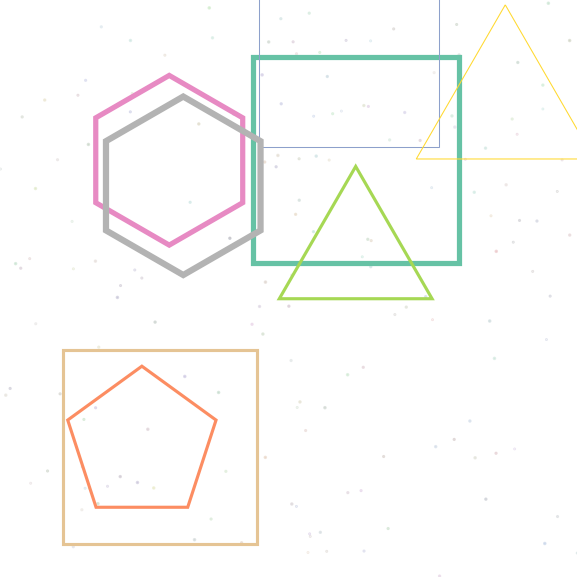[{"shape": "square", "thickness": 2.5, "radius": 0.89, "center": [0.617, 0.723]}, {"shape": "pentagon", "thickness": 1.5, "radius": 0.68, "center": [0.246, 0.23]}, {"shape": "square", "thickness": 0.5, "radius": 0.78, "center": [0.604, 0.9]}, {"shape": "hexagon", "thickness": 2.5, "radius": 0.73, "center": [0.293, 0.722]}, {"shape": "triangle", "thickness": 1.5, "radius": 0.76, "center": [0.616, 0.558]}, {"shape": "triangle", "thickness": 0.5, "radius": 0.89, "center": [0.875, 0.813]}, {"shape": "square", "thickness": 1.5, "radius": 0.84, "center": [0.277, 0.225]}, {"shape": "hexagon", "thickness": 3, "radius": 0.77, "center": [0.317, 0.677]}]